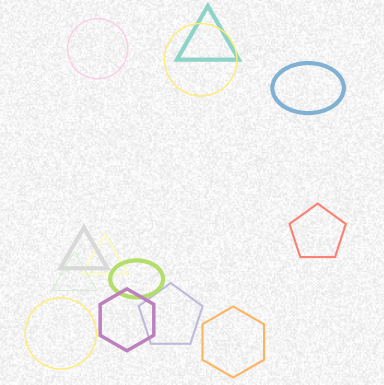[{"shape": "triangle", "thickness": 3, "radius": 0.46, "center": [0.54, 0.892]}, {"shape": "triangle", "thickness": 1, "radius": 0.35, "center": [0.273, 0.323]}, {"shape": "pentagon", "thickness": 1.5, "radius": 0.44, "center": [0.443, 0.178]}, {"shape": "pentagon", "thickness": 1.5, "radius": 0.38, "center": [0.825, 0.394]}, {"shape": "oval", "thickness": 3, "radius": 0.46, "center": [0.8, 0.771]}, {"shape": "hexagon", "thickness": 1.5, "radius": 0.46, "center": [0.606, 0.112]}, {"shape": "oval", "thickness": 3, "radius": 0.34, "center": [0.355, 0.276]}, {"shape": "circle", "thickness": 1, "radius": 0.39, "center": [0.254, 0.873]}, {"shape": "triangle", "thickness": 3, "radius": 0.35, "center": [0.218, 0.339]}, {"shape": "hexagon", "thickness": 2.5, "radius": 0.4, "center": [0.33, 0.169]}, {"shape": "triangle", "thickness": 0.5, "radius": 0.34, "center": [0.193, 0.279]}, {"shape": "circle", "thickness": 1, "radius": 0.46, "center": [0.158, 0.134]}, {"shape": "circle", "thickness": 1, "radius": 0.47, "center": [0.521, 0.845]}]